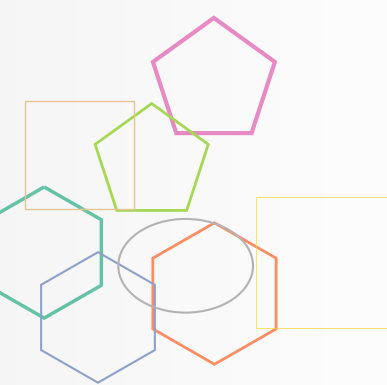[{"shape": "hexagon", "thickness": 2.5, "radius": 0.85, "center": [0.114, 0.344]}, {"shape": "hexagon", "thickness": 2, "radius": 0.92, "center": [0.554, 0.238]}, {"shape": "hexagon", "thickness": 1.5, "radius": 0.85, "center": [0.253, 0.176]}, {"shape": "pentagon", "thickness": 3, "radius": 0.83, "center": [0.552, 0.788]}, {"shape": "pentagon", "thickness": 2, "radius": 0.77, "center": [0.391, 0.578]}, {"shape": "square", "thickness": 0.5, "radius": 0.85, "center": [0.833, 0.318]}, {"shape": "square", "thickness": 1, "radius": 0.7, "center": [0.205, 0.598]}, {"shape": "oval", "thickness": 1.5, "radius": 0.87, "center": [0.479, 0.31]}]